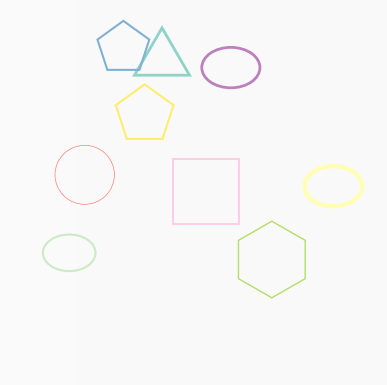[{"shape": "triangle", "thickness": 2, "radius": 0.41, "center": [0.418, 0.846]}, {"shape": "oval", "thickness": 3, "radius": 0.37, "center": [0.86, 0.516]}, {"shape": "circle", "thickness": 0.5, "radius": 0.38, "center": [0.219, 0.546]}, {"shape": "pentagon", "thickness": 1.5, "radius": 0.35, "center": [0.318, 0.875]}, {"shape": "hexagon", "thickness": 1, "radius": 0.5, "center": [0.701, 0.326]}, {"shape": "square", "thickness": 1.5, "radius": 0.43, "center": [0.532, 0.503]}, {"shape": "oval", "thickness": 2, "radius": 0.38, "center": [0.596, 0.824]}, {"shape": "oval", "thickness": 1.5, "radius": 0.34, "center": [0.179, 0.343]}, {"shape": "pentagon", "thickness": 1.5, "radius": 0.39, "center": [0.373, 0.703]}]